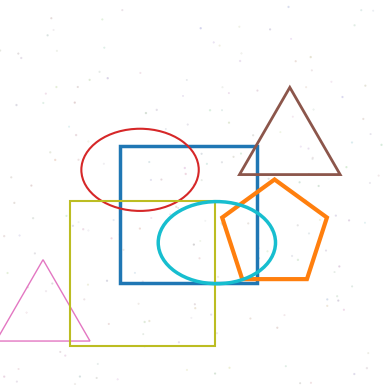[{"shape": "square", "thickness": 2.5, "radius": 0.89, "center": [0.489, 0.443]}, {"shape": "pentagon", "thickness": 3, "radius": 0.72, "center": [0.713, 0.391]}, {"shape": "oval", "thickness": 1.5, "radius": 0.76, "center": [0.364, 0.559]}, {"shape": "triangle", "thickness": 2, "radius": 0.75, "center": [0.753, 0.622]}, {"shape": "triangle", "thickness": 1, "radius": 0.7, "center": [0.112, 0.185]}, {"shape": "square", "thickness": 1.5, "radius": 0.94, "center": [0.369, 0.29]}, {"shape": "oval", "thickness": 2.5, "radius": 0.76, "center": [0.563, 0.37]}]